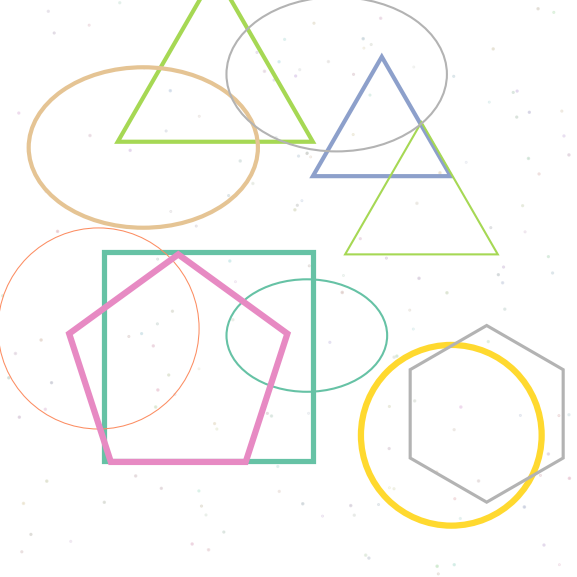[{"shape": "square", "thickness": 2.5, "radius": 0.9, "center": [0.36, 0.382]}, {"shape": "oval", "thickness": 1, "radius": 0.7, "center": [0.531, 0.418]}, {"shape": "circle", "thickness": 0.5, "radius": 0.87, "center": [0.171, 0.43]}, {"shape": "triangle", "thickness": 2, "radius": 0.69, "center": [0.661, 0.763]}, {"shape": "pentagon", "thickness": 3, "radius": 0.99, "center": [0.309, 0.36]}, {"shape": "triangle", "thickness": 1, "radius": 0.76, "center": [0.73, 0.635]}, {"shape": "triangle", "thickness": 2, "radius": 0.98, "center": [0.373, 0.851]}, {"shape": "circle", "thickness": 3, "radius": 0.78, "center": [0.781, 0.245]}, {"shape": "oval", "thickness": 2, "radius": 0.99, "center": [0.248, 0.744]}, {"shape": "hexagon", "thickness": 1.5, "radius": 0.76, "center": [0.843, 0.283]}, {"shape": "oval", "thickness": 1, "radius": 0.95, "center": [0.583, 0.871]}]